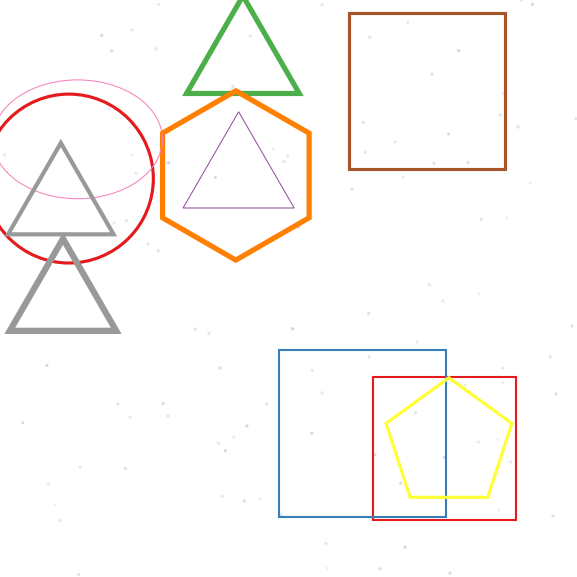[{"shape": "circle", "thickness": 1.5, "radius": 0.73, "center": [0.119, 0.69]}, {"shape": "square", "thickness": 1, "radius": 0.62, "center": [0.77, 0.222]}, {"shape": "square", "thickness": 1, "radius": 0.72, "center": [0.628, 0.249]}, {"shape": "triangle", "thickness": 2.5, "radius": 0.56, "center": [0.421, 0.894]}, {"shape": "triangle", "thickness": 0.5, "radius": 0.56, "center": [0.413, 0.695]}, {"shape": "hexagon", "thickness": 2.5, "radius": 0.73, "center": [0.408, 0.695]}, {"shape": "pentagon", "thickness": 1.5, "radius": 0.57, "center": [0.777, 0.231]}, {"shape": "square", "thickness": 1.5, "radius": 0.67, "center": [0.74, 0.841]}, {"shape": "oval", "thickness": 0.5, "radius": 0.73, "center": [0.134, 0.758]}, {"shape": "triangle", "thickness": 2, "radius": 0.53, "center": [0.105, 0.646]}, {"shape": "triangle", "thickness": 3, "radius": 0.53, "center": [0.109, 0.479]}]